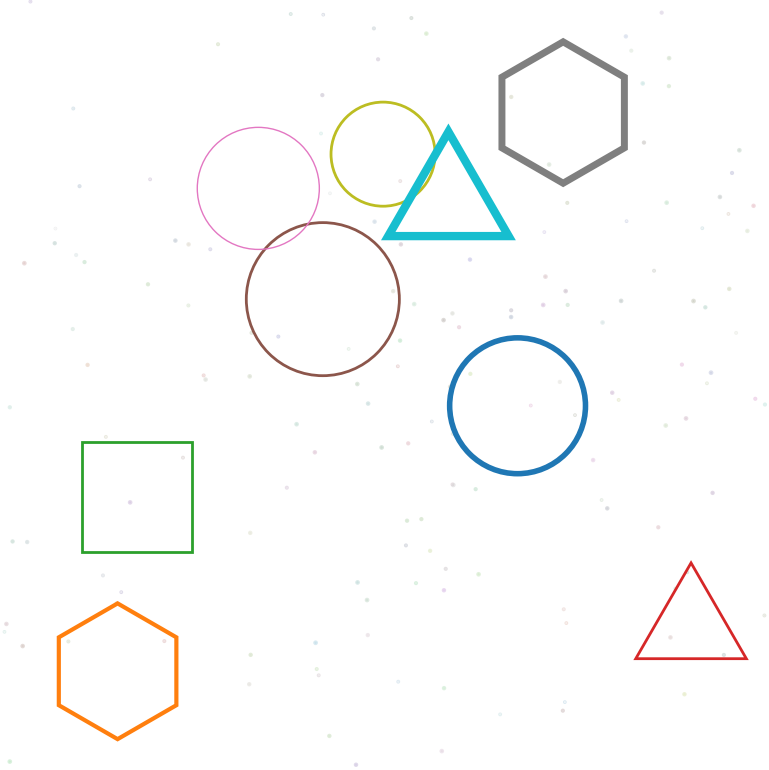[{"shape": "circle", "thickness": 2, "radius": 0.44, "center": [0.672, 0.473]}, {"shape": "hexagon", "thickness": 1.5, "radius": 0.44, "center": [0.153, 0.128]}, {"shape": "square", "thickness": 1, "radius": 0.36, "center": [0.178, 0.355]}, {"shape": "triangle", "thickness": 1, "radius": 0.41, "center": [0.897, 0.186]}, {"shape": "circle", "thickness": 1, "radius": 0.5, "center": [0.419, 0.611]}, {"shape": "circle", "thickness": 0.5, "radius": 0.4, "center": [0.335, 0.755]}, {"shape": "hexagon", "thickness": 2.5, "radius": 0.46, "center": [0.731, 0.854]}, {"shape": "circle", "thickness": 1, "radius": 0.34, "center": [0.497, 0.8]}, {"shape": "triangle", "thickness": 3, "radius": 0.45, "center": [0.582, 0.739]}]